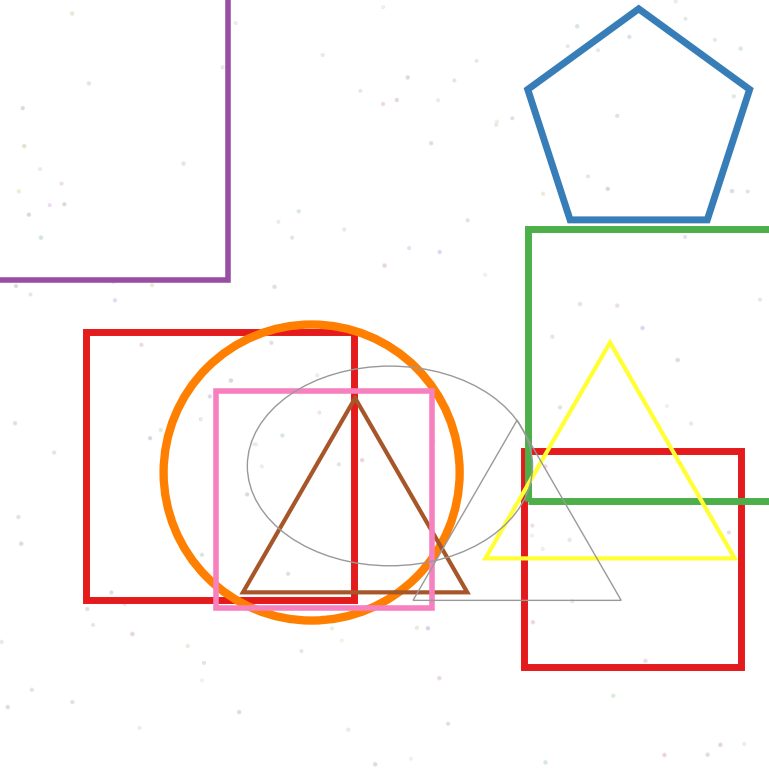[{"shape": "square", "thickness": 2.5, "radius": 0.7, "center": [0.821, 0.274]}, {"shape": "square", "thickness": 2.5, "radius": 0.87, "center": [0.286, 0.395]}, {"shape": "pentagon", "thickness": 2.5, "radius": 0.76, "center": [0.829, 0.837]}, {"shape": "square", "thickness": 2.5, "radius": 0.89, "center": [0.863, 0.526]}, {"shape": "square", "thickness": 2, "radius": 0.92, "center": [0.111, 0.821]}, {"shape": "circle", "thickness": 3, "radius": 0.96, "center": [0.405, 0.386]}, {"shape": "triangle", "thickness": 1.5, "radius": 0.93, "center": [0.792, 0.368]}, {"shape": "triangle", "thickness": 1.5, "radius": 0.84, "center": [0.461, 0.315]}, {"shape": "square", "thickness": 2, "radius": 0.7, "center": [0.421, 0.351]}, {"shape": "triangle", "thickness": 0.5, "radius": 0.78, "center": [0.672, 0.298]}, {"shape": "oval", "thickness": 0.5, "radius": 0.93, "center": [0.506, 0.395]}]